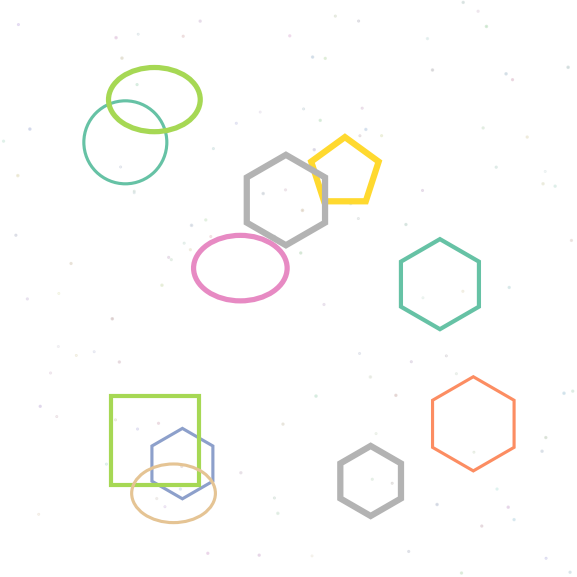[{"shape": "hexagon", "thickness": 2, "radius": 0.39, "center": [0.762, 0.507]}, {"shape": "circle", "thickness": 1.5, "radius": 0.36, "center": [0.217, 0.753]}, {"shape": "hexagon", "thickness": 1.5, "radius": 0.41, "center": [0.82, 0.265]}, {"shape": "hexagon", "thickness": 1.5, "radius": 0.3, "center": [0.316, 0.196]}, {"shape": "oval", "thickness": 2.5, "radius": 0.41, "center": [0.416, 0.535]}, {"shape": "oval", "thickness": 2.5, "radius": 0.4, "center": [0.267, 0.827]}, {"shape": "square", "thickness": 2, "radius": 0.38, "center": [0.268, 0.236]}, {"shape": "pentagon", "thickness": 3, "radius": 0.31, "center": [0.597, 0.7]}, {"shape": "oval", "thickness": 1.5, "radius": 0.36, "center": [0.3, 0.145]}, {"shape": "hexagon", "thickness": 3, "radius": 0.3, "center": [0.642, 0.166]}, {"shape": "hexagon", "thickness": 3, "radius": 0.39, "center": [0.495, 0.653]}]